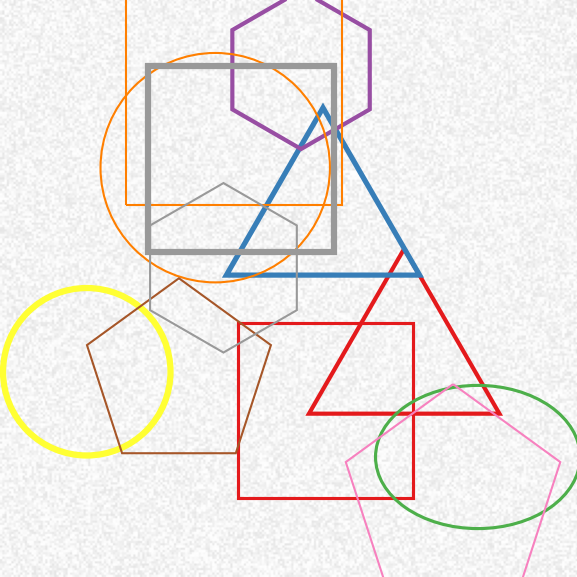[{"shape": "square", "thickness": 1.5, "radius": 0.76, "center": [0.564, 0.289]}, {"shape": "triangle", "thickness": 2, "radius": 0.95, "center": [0.7, 0.378]}, {"shape": "triangle", "thickness": 2.5, "radius": 0.97, "center": [0.559, 0.619]}, {"shape": "oval", "thickness": 1.5, "radius": 0.89, "center": [0.827, 0.208]}, {"shape": "hexagon", "thickness": 2, "radius": 0.69, "center": [0.521, 0.878]}, {"shape": "circle", "thickness": 1, "radius": 0.99, "center": [0.373, 0.709]}, {"shape": "square", "thickness": 1, "radius": 0.94, "center": [0.405, 0.831]}, {"shape": "circle", "thickness": 3, "radius": 0.72, "center": [0.15, 0.355]}, {"shape": "pentagon", "thickness": 1, "radius": 0.84, "center": [0.31, 0.35]}, {"shape": "pentagon", "thickness": 1, "radius": 0.98, "center": [0.784, 0.139]}, {"shape": "hexagon", "thickness": 1, "radius": 0.73, "center": [0.387, 0.535]}, {"shape": "square", "thickness": 3, "radius": 0.81, "center": [0.418, 0.724]}]